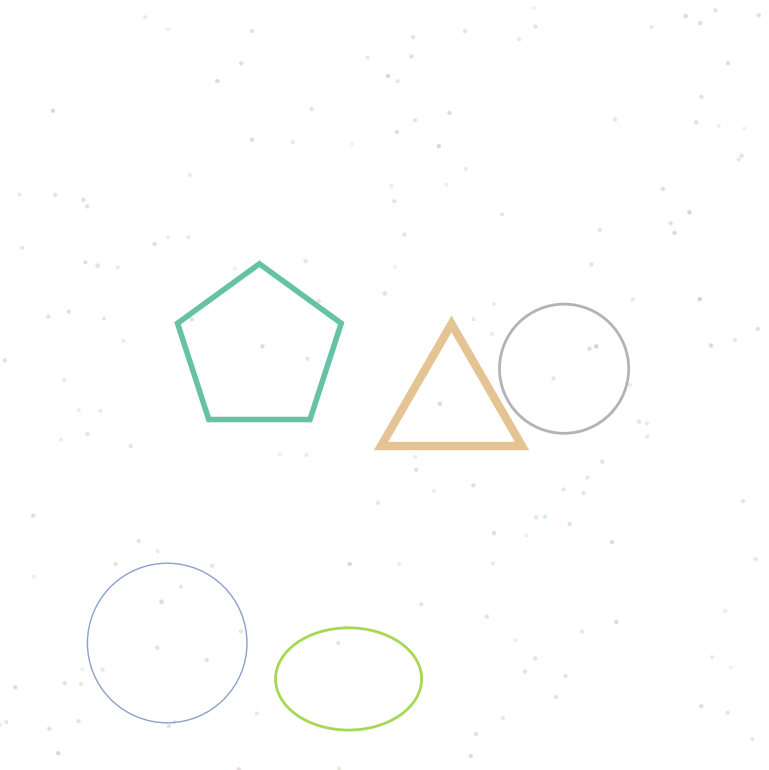[{"shape": "pentagon", "thickness": 2, "radius": 0.56, "center": [0.337, 0.546]}, {"shape": "circle", "thickness": 0.5, "radius": 0.52, "center": [0.217, 0.165]}, {"shape": "oval", "thickness": 1, "radius": 0.47, "center": [0.453, 0.118]}, {"shape": "triangle", "thickness": 3, "radius": 0.53, "center": [0.586, 0.474]}, {"shape": "circle", "thickness": 1, "radius": 0.42, "center": [0.733, 0.521]}]